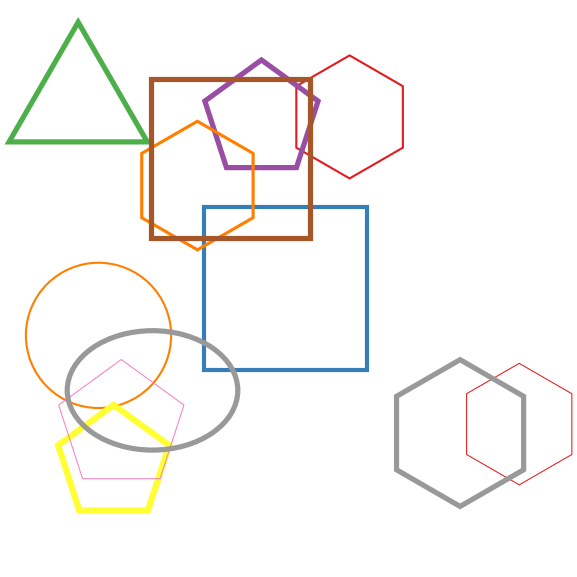[{"shape": "hexagon", "thickness": 1, "radius": 0.53, "center": [0.605, 0.797]}, {"shape": "hexagon", "thickness": 0.5, "radius": 0.53, "center": [0.899, 0.265]}, {"shape": "square", "thickness": 2, "radius": 0.71, "center": [0.494, 0.5]}, {"shape": "triangle", "thickness": 2.5, "radius": 0.69, "center": [0.135, 0.823]}, {"shape": "pentagon", "thickness": 2.5, "radius": 0.52, "center": [0.453, 0.792]}, {"shape": "hexagon", "thickness": 1.5, "radius": 0.56, "center": [0.342, 0.678]}, {"shape": "circle", "thickness": 1, "radius": 0.63, "center": [0.171, 0.418]}, {"shape": "pentagon", "thickness": 3, "radius": 0.51, "center": [0.197, 0.197]}, {"shape": "square", "thickness": 2.5, "radius": 0.69, "center": [0.399, 0.724]}, {"shape": "pentagon", "thickness": 0.5, "radius": 0.57, "center": [0.21, 0.262]}, {"shape": "oval", "thickness": 2.5, "radius": 0.74, "center": [0.264, 0.323]}, {"shape": "hexagon", "thickness": 2.5, "radius": 0.64, "center": [0.797, 0.249]}]